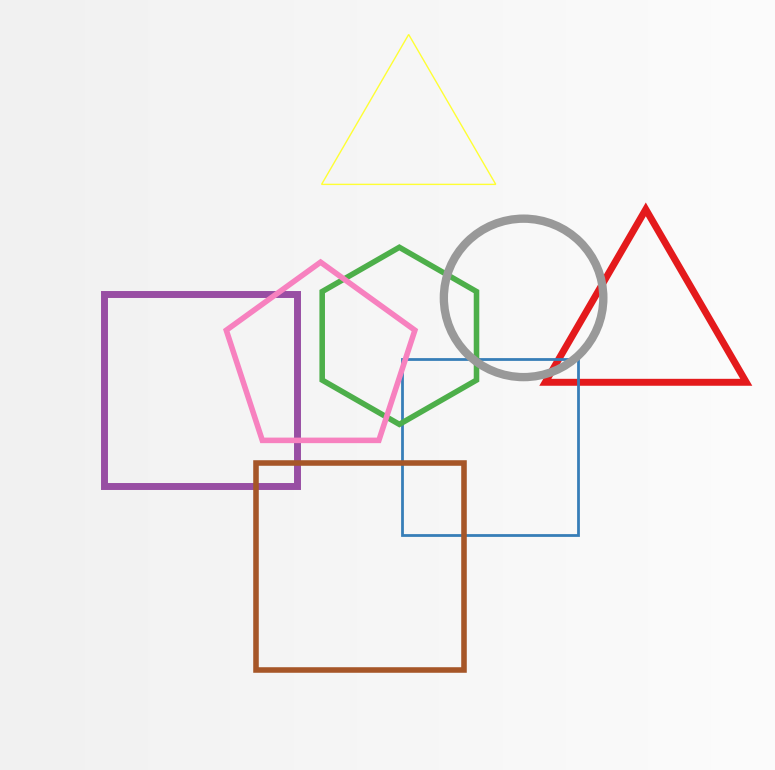[{"shape": "triangle", "thickness": 2.5, "radius": 0.75, "center": [0.833, 0.578]}, {"shape": "square", "thickness": 1, "radius": 0.57, "center": [0.632, 0.419]}, {"shape": "hexagon", "thickness": 2, "radius": 0.57, "center": [0.515, 0.564]}, {"shape": "square", "thickness": 2.5, "radius": 0.62, "center": [0.259, 0.494]}, {"shape": "triangle", "thickness": 0.5, "radius": 0.65, "center": [0.527, 0.825]}, {"shape": "square", "thickness": 2, "radius": 0.67, "center": [0.464, 0.264]}, {"shape": "pentagon", "thickness": 2, "radius": 0.64, "center": [0.414, 0.532]}, {"shape": "circle", "thickness": 3, "radius": 0.51, "center": [0.676, 0.613]}]